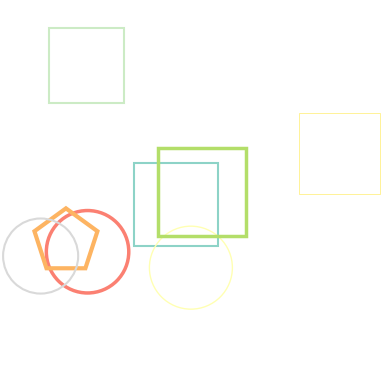[{"shape": "square", "thickness": 1.5, "radius": 0.54, "center": [0.457, 0.469]}, {"shape": "circle", "thickness": 1, "radius": 0.54, "center": [0.496, 0.305]}, {"shape": "circle", "thickness": 2.5, "radius": 0.54, "center": [0.227, 0.346]}, {"shape": "pentagon", "thickness": 3, "radius": 0.43, "center": [0.171, 0.373]}, {"shape": "square", "thickness": 2.5, "radius": 0.57, "center": [0.526, 0.502]}, {"shape": "circle", "thickness": 1.5, "radius": 0.49, "center": [0.106, 0.335]}, {"shape": "square", "thickness": 1.5, "radius": 0.49, "center": [0.225, 0.831]}, {"shape": "square", "thickness": 0.5, "radius": 0.53, "center": [0.883, 0.602]}]